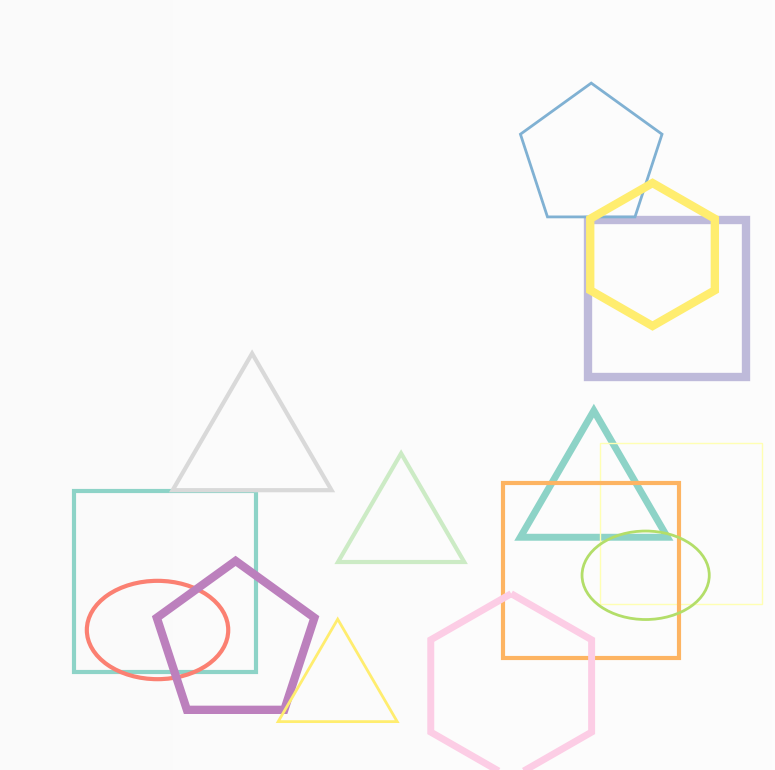[{"shape": "triangle", "thickness": 2.5, "radius": 0.55, "center": [0.766, 0.357]}, {"shape": "square", "thickness": 1.5, "radius": 0.59, "center": [0.213, 0.245]}, {"shape": "square", "thickness": 0.5, "radius": 0.52, "center": [0.878, 0.32]}, {"shape": "square", "thickness": 3, "radius": 0.51, "center": [0.861, 0.612]}, {"shape": "oval", "thickness": 1.5, "radius": 0.46, "center": [0.203, 0.182]}, {"shape": "pentagon", "thickness": 1, "radius": 0.48, "center": [0.763, 0.796]}, {"shape": "square", "thickness": 1.5, "radius": 0.57, "center": [0.763, 0.259]}, {"shape": "oval", "thickness": 1, "radius": 0.41, "center": [0.833, 0.253]}, {"shape": "hexagon", "thickness": 2.5, "radius": 0.6, "center": [0.66, 0.109]}, {"shape": "triangle", "thickness": 1.5, "radius": 0.59, "center": [0.325, 0.423]}, {"shape": "pentagon", "thickness": 3, "radius": 0.53, "center": [0.304, 0.165]}, {"shape": "triangle", "thickness": 1.5, "radius": 0.47, "center": [0.518, 0.317]}, {"shape": "triangle", "thickness": 1, "radius": 0.44, "center": [0.436, 0.107]}, {"shape": "hexagon", "thickness": 3, "radius": 0.46, "center": [0.842, 0.669]}]